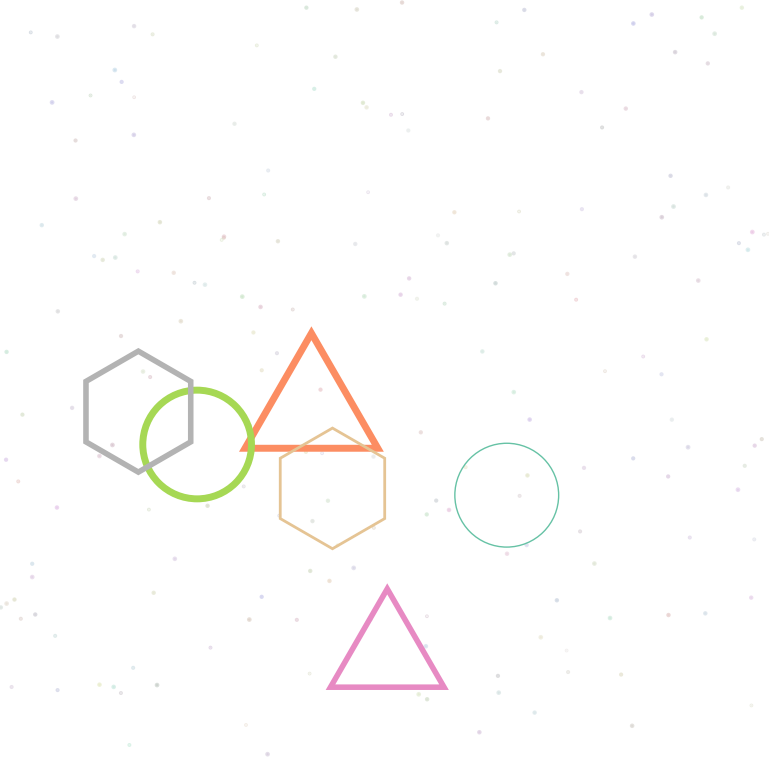[{"shape": "circle", "thickness": 0.5, "radius": 0.34, "center": [0.658, 0.357]}, {"shape": "triangle", "thickness": 2.5, "radius": 0.5, "center": [0.404, 0.468]}, {"shape": "triangle", "thickness": 2, "radius": 0.43, "center": [0.503, 0.15]}, {"shape": "circle", "thickness": 2.5, "radius": 0.35, "center": [0.256, 0.423]}, {"shape": "hexagon", "thickness": 1, "radius": 0.39, "center": [0.432, 0.366]}, {"shape": "hexagon", "thickness": 2, "radius": 0.39, "center": [0.18, 0.465]}]